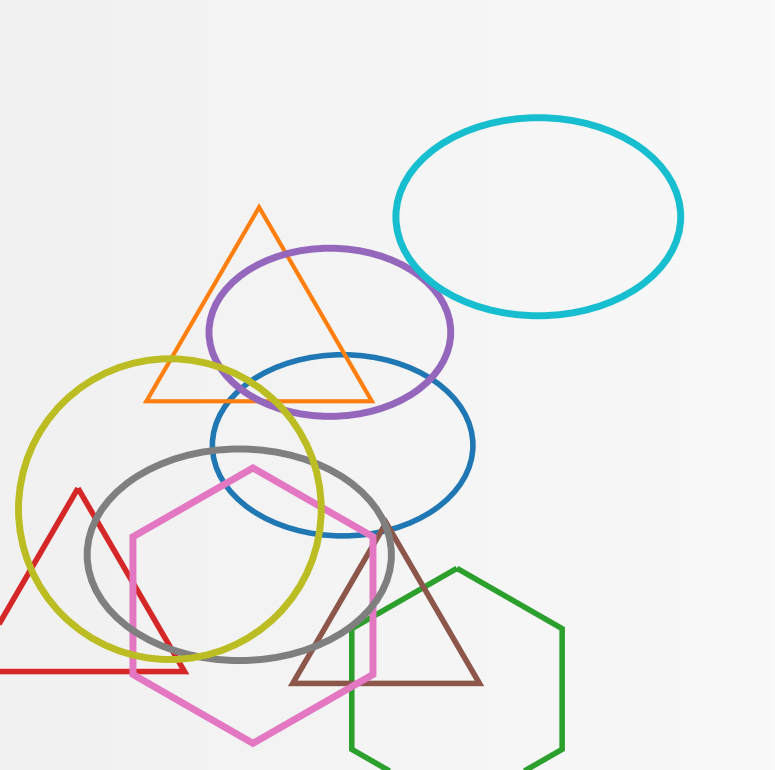[{"shape": "oval", "thickness": 2, "radius": 0.84, "center": [0.442, 0.422]}, {"shape": "triangle", "thickness": 1.5, "radius": 0.84, "center": [0.334, 0.563]}, {"shape": "hexagon", "thickness": 2, "radius": 0.78, "center": [0.59, 0.105]}, {"shape": "triangle", "thickness": 2, "radius": 0.79, "center": [0.101, 0.207]}, {"shape": "oval", "thickness": 2.5, "radius": 0.78, "center": [0.426, 0.568]}, {"shape": "triangle", "thickness": 2, "radius": 0.7, "center": [0.498, 0.182]}, {"shape": "hexagon", "thickness": 2.5, "radius": 0.89, "center": [0.326, 0.213]}, {"shape": "oval", "thickness": 2.5, "radius": 0.98, "center": [0.309, 0.28]}, {"shape": "circle", "thickness": 2.5, "radius": 0.98, "center": [0.219, 0.339]}, {"shape": "oval", "thickness": 2.5, "radius": 0.92, "center": [0.695, 0.719]}]